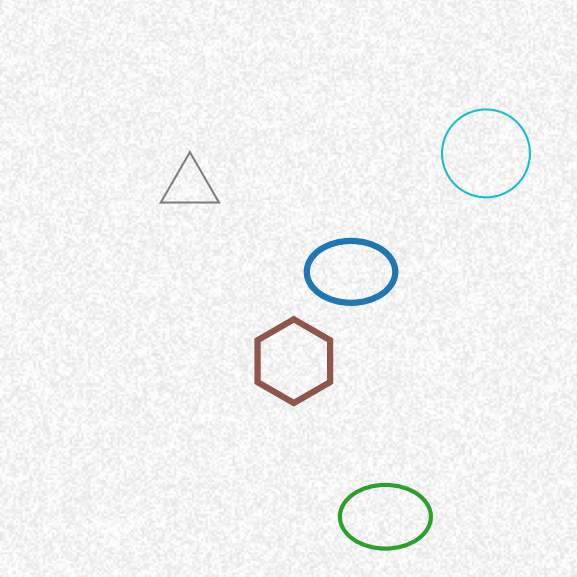[{"shape": "oval", "thickness": 3, "radius": 0.38, "center": [0.608, 0.528]}, {"shape": "oval", "thickness": 2, "radius": 0.39, "center": [0.667, 0.104]}, {"shape": "hexagon", "thickness": 3, "radius": 0.36, "center": [0.509, 0.374]}, {"shape": "triangle", "thickness": 1, "radius": 0.29, "center": [0.329, 0.678]}, {"shape": "circle", "thickness": 1, "radius": 0.38, "center": [0.842, 0.734]}]